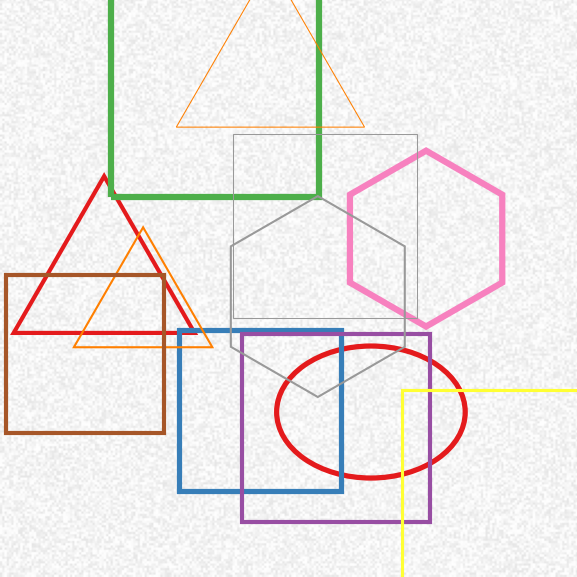[{"shape": "oval", "thickness": 2.5, "radius": 0.82, "center": [0.642, 0.286]}, {"shape": "triangle", "thickness": 2, "radius": 0.9, "center": [0.18, 0.513]}, {"shape": "square", "thickness": 2.5, "radius": 0.7, "center": [0.45, 0.288]}, {"shape": "square", "thickness": 3, "radius": 0.9, "center": [0.373, 0.839]}, {"shape": "square", "thickness": 2, "radius": 0.81, "center": [0.583, 0.258]}, {"shape": "triangle", "thickness": 0.5, "radius": 0.94, "center": [0.468, 0.873]}, {"shape": "triangle", "thickness": 1, "radius": 0.69, "center": [0.248, 0.467]}, {"shape": "square", "thickness": 1.5, "radius": 0.9, "center": [0.876, 0.143]}, {"shape": "square", "thickness": 2, "radius": 0.69, "center": [0.147, 0.386]}, {"shape": "hexagon", "thickness": 3, "radius": 0.76, "center": [0.738, 0.586]}, {"shape": "hexagon", "thickness": 1, "radius": 0.87, "center": [0.55, 0.486]}, {"shape": "square", "thickness": 0.5, "radius": 0.8, "center": [0.563, 0.608]}]